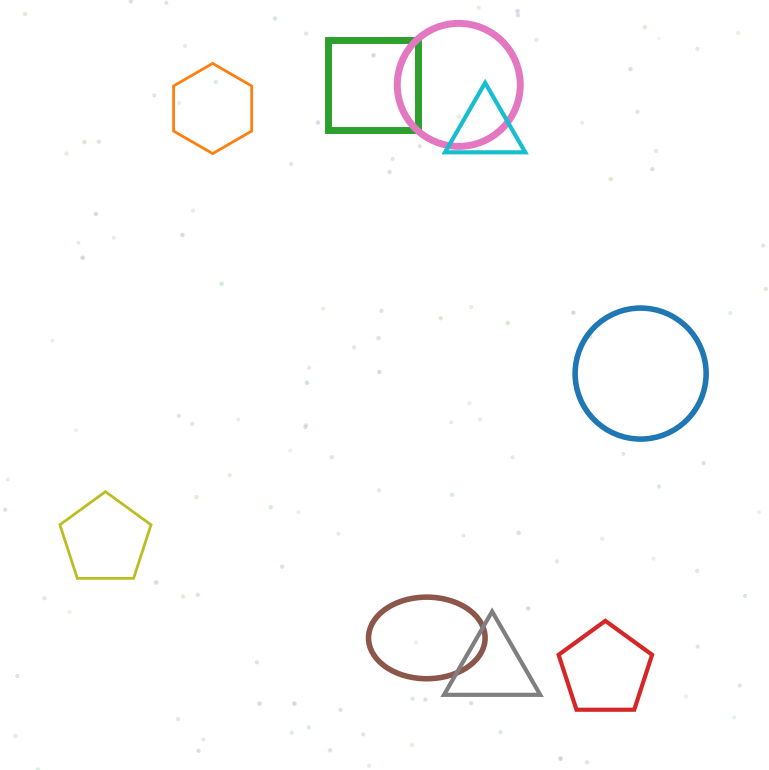[{"shape": "circle", "thickness": 2, "radius": 0.43, "center": [0.832, 0.515]}, {"shape": "hexagon", "thickness": 1, "radius": 0.29, "center": [0.276, 0.859]}, {"shape": "square", "thickness": 2.5, "radius": 0.29, "center": [0.485, 0.889]}, {"shape": "pentagon", "thickness": 1.5, "radius": 0.32, "center": [0.786, 0.13]}, {"shape": "oval", "thickness": 2, "radius": 0.38, "center": [0.554, 0.172]}, {"shape": "circle", "thickness": 2.5, "radius": 0.4, "center": [0.596, 0.89]}, {"shape": "triangle", "thickness": 1.5, "radius": 0.36, "center": [0.639, 0.134]}, {"shape": "pentagon", "thickness": 1, "radius": 0.31, "center": [0.137, 0.299]}, {"shape": "triangle", "thickness": 1.5, "radius": 0.3, "center": [0.63, 0.832]}]